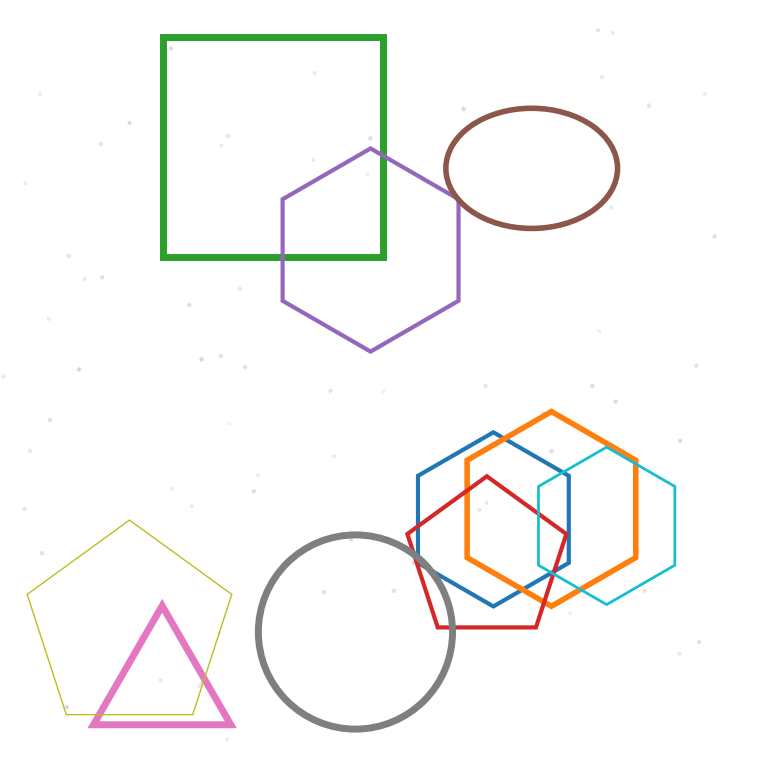[{"shape": "hexagon", "thickness": 1.5, "radius": 0.57, "center": [0.641, 0.325]}, {"shape": "hexagon", "thickness": 2, "radius": 0.63, "center": [0.716, 0.339]}, {"shape": "square", "thickness": 2.5, "radius": 0.72, "center": [0.355, 0.809]}, {"shape": "pentagon", "thickness": 1.5, "radius": 0.54, "center": [0.632, 0.273]}, {"shape": "hexagon", "thickness": 1.5, "radius": 0.66, "center": [0.481, 0.675]}, {"shape": "oval", "thickness": 2, "radius": 0.56, "center": [0.691, 0.781]}, {"shape": "triangle", "thickness": 2.5, "radius": 0.51, "center": [0.211, 0.11]}, {"shape": "circle", "thickness": 2.5, "radius": 0.63, "center": [0.462, 0.179]}, {"shape": "pentagon", "thickness": 0.5, "radius": 0.7, "center": [0.168, 0.185]}, {"shape": "hexagon", "thickness": 1, "radius": 0.51, "center": [0.788, 0.317]}]